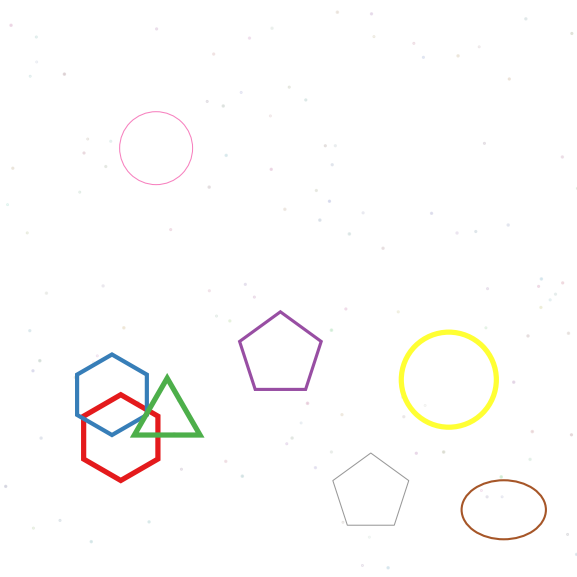[{"shape": "hexagon", "thickness": 2.5, "radius": 0.37, "center": [0.209, 0.241]}, {"shape": "hexagon", "thickness": 2, "radius": 0.35, "center": [0.194, 0.316]}, {"shape": "triangle", "thickness": 2.5, "radius": 0.33, "center": [0.29, 0.279]}, {"shape": "pentagon", "thickness": 1.5, "radius": 0.37, "center": [0.486, 0.385]}, {"shape": "circle", "thickness": 2.5, "radius": 0.41, "center": [0.777, 0.342]}, {"shape": "oval", "thickness": 1, "radius": 0.37, "center": [0.872, 0.116]}, {"shape": "circle", "thickness": 0.5, "radius": 0.32, "center": [0.27, 0.743]}, {"shape": "pentagon", "thickness": 0.5, "radius": 0.35, "center": [0.642, 0.146]}]